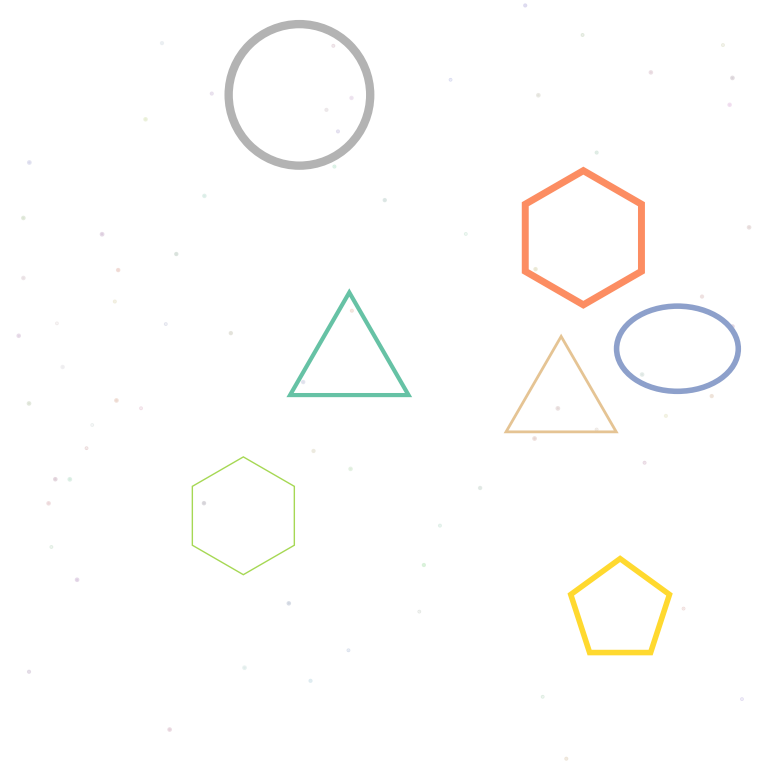[{"shape": "triangle", "thickness": 1.5, "radius": 0.44, "center": [0.454, 0.531]}, {"shape": "hexagon", "thickness": 2.5, "radius": 0.44, "center": [0.758, 0.691]}, {"shape": "oval", "thickness": 2, "radius": 0.4, "center": [0.88, 0.547]}, {"shape": "hexagon", "thickness": 0.5, "radius": 0.38, "center": [0.316, 0.33]}, {"shape": "pentagon", "thickness": 2, "radius": 0.34, "center": [0.805, 0.207]}, {"shape": "triangle", "thickness": 1, "radius": 0.41, "center": [0.729, 0.48]}, {"shape": "circle", "thickness": 3, "radius": 0.46, "center": [0.389, 0.877]}]